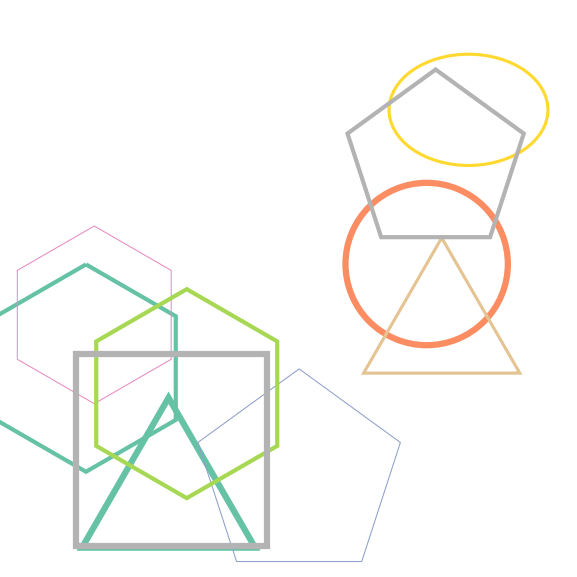[{"shape": "hexagon", "thickness": 2, "radius": 0.9, "center": [0.149, 0.362]}, {"shape": "triangle", "thickness": 3, "radius": 0.87, "center": [0.292, 0.137]}, {"shape": "circle", "thickness": 3, "radius": 0.7, "center": [0.739, 0.542]}, {"shape": "pentagon", "thickness": 0.5, "radius": 0.92, "center": [0.518, 0.176]}, {"shape": "hexagon", "thickness": 0.5, "radius": 0.77, "center": [0.163, 0.454]}, {"shape": "hexagon", "thickness": 2, "radius": 0.9, "center": [0.323, 0.317]}, {"shape": "oval", "thickness": 1.5, "radius": 0.69, "center": [0.811, 0.809]}, {"shape": "triangle", "thickness": 1.5, "radius": 0.78, "center": [0.765, 0.431]}, {"shape": "pentagon", "thickness": 2, "radius": 0.8, "center": [0.754, 0.718]}, {"shape": "square", "thickness": 3, "radius": 0.83, "center": [0.297, 0.22]}]